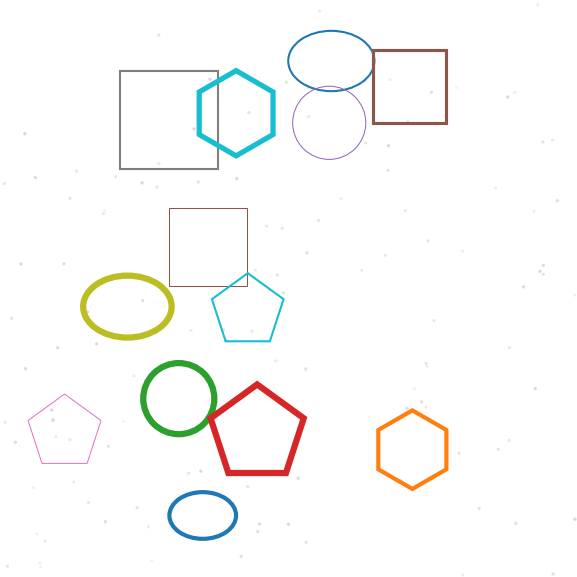[{"shape": "oval", "thickness": 2, "radius": 0.29, "center": [0.351, 0.107]}, {"shape": "oval", "thickness": 1, "radius": 0.37, "center": [0.574, 0.893]}, {"shape": "hexagon", "thickness": 2, "radius": 0.34, "center": [0.714, 0.221]}, {"shape": "circle", "thickness": 3, "radius": 0.31, "center": [0.31, 0.309]}, {"shape": "pentagon", "thickness": 3, "radius": 0.42, "center": [0.445, 0.249]}, {"shape": "circle", "thickness": 0.5, "radius": 0.32, "center": [0.57, 0.786]}, {"shape": "square", "thickness": 0.5, "radius": 0.34, "center": [0.36, 0.572]}, {"shape": "square", "thickness": 1.5, "radius": 0.32, "center": [0.71, 0.85]}, {"shape": "pentagon", "thickness": 0.5, "radius": 0.33, "center": [0.112, 0.25]}, {"shape": "square", "thickness": 1, "radius": 0.43, "center": [0.293, 0.792]}, {"shape": "oval", "thickness": 3, "radius": 0.38, "center": [0.221, 0.468]}, {"shape": "pentagon", "thickness": 1, "radius": 0.33, "center": [0.429, 0.461]}, {"shape": "hexagon", "thickness": 2.5, "radius": 0.37, "center": [0.409, 0.803]}]